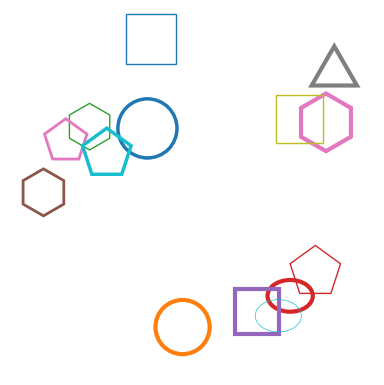[{"shape": "square", "thickness": 1, "radius": 0.33, "center": [0.393, 0.9]}, {"shape": "circle", "thickness": 2.5, "radius": 0.38, "center": [0.383, 0.667]}, {"shape": "circle", "thickness": 3, "radius": 0.35, "center": [0.474, 0.151]}, {"shape": "hexagon", "thickness": 1, "radius": 0.3, "center": [0.233, 0.671]}, {"shape": "pentagon", "thickness": 1, "radius": 0.34, "center": [0.819, 0.294]}, {"shape": "oval", "thickness": 3, "radius": 0.29, "center": [0.754, 0.232]}, {"shape": "square", "thickness": 3, "radius": 0.29, "center": [0.668, 0.19]}, {"shape": "hexagon", "thickness": 2, "radius": 0.31, "center": [0.113, 0.5]}, {"shape": "pentagon", "thickness": 2, "radius": 0.29, "center": [0.171, 0.634]}, {"shape": "hexagon", "thickness": 3, "radius": 0.37, "center": [0.847, 0.682]}, {"shape": "triangle", "thickness": 3, "radius": 0.34, "center": [0.868, 0.812]}, {"shape": "square", "thickness": 1, "radius": 0.31, "center": [0.778, 0.69]}, {"shape": "oval", "thickness": 0.5, "radius": 0.3, "center": [0.723, 0.18]}, {"shape": "pentagon", "thickness": 2.5, "radius": 0.33, "center": [0.277, 0.601]}]